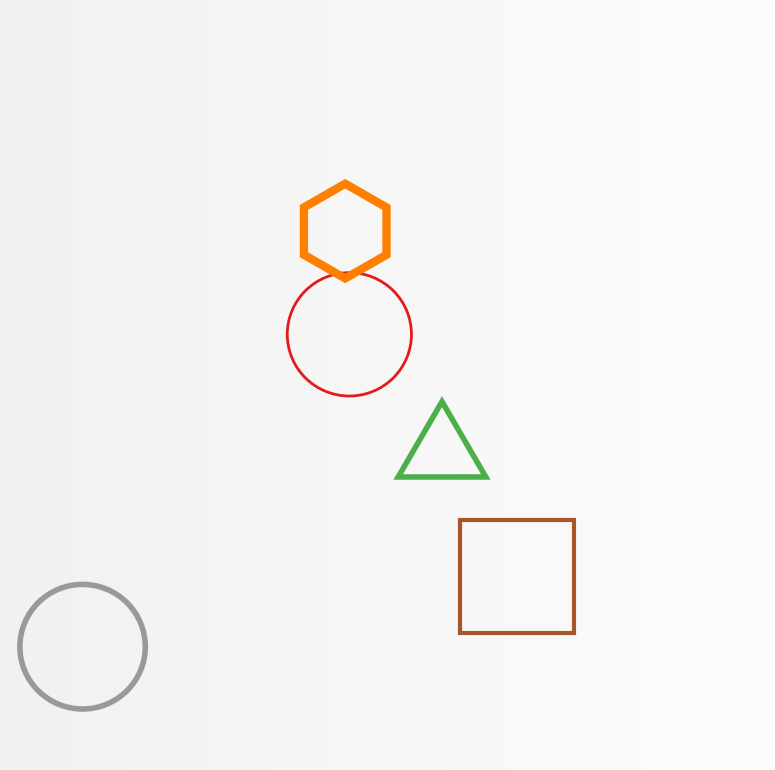[{"shape": "circle", "thickness": 1, "radius": 0.4, "center": [0.451, 0.566]}, {"shape": "triangle", "thickness": 2, "radius": 0.33, "center": [0.57, 0.413]}, {"shape": "hexagon", "thickness": 3, "radius": 0.31, "center": [0.445, 0.7]}, {"shape": "square", "thickness": 1.5, "radius": 0.37, "center": [0.667, 0.251]}, {"shape": "circle", "thickness": 2, "radius": 0.4, "center": [0.107, 0.16]}]